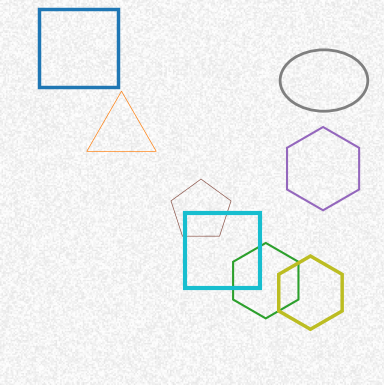[{"shape": "square", "thickness": 2.5, "radius": 0.51, "center": [0.204, 0.876]}, {"shape": "triangle", "thickness": 0.5, "radius": 0.52, "center": [0.316, 0.659]}, {"shape": "hexagon", "thickness": 1.5, "radius": 0.49, "center": [0.69, 0.271]}, {"shape": "hexagon", "thickness": 1.5, "radius": 0.54, "center": [0.839, 0.562]}, {"shape": "pentagon", "thickness": 0.5, "radius": 0.41, "center": [0.522, 0.453]}, {"shape": "oval", "thickness": 2, "radius": 0.57, "center": [0.841, 0.791]}, {"shape": "hexagon", "thickness": 2.5, "radius": 0.48, "center": [0.806, 0.24]}, {"shape": "square", "thickness": 3, "radius": 0.49, "center": [0.579, 0.35]}]